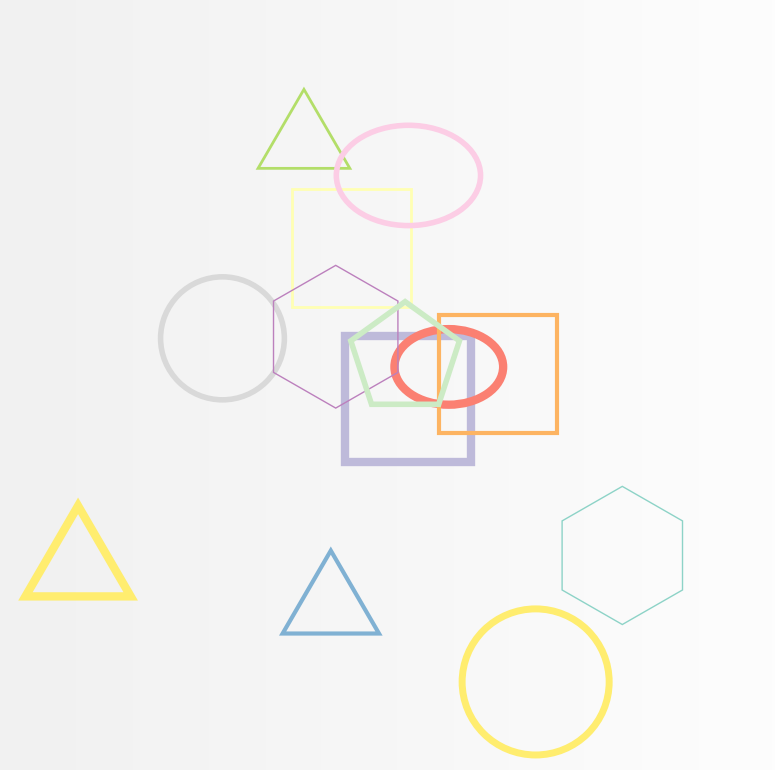[{"shape": "hexagon", "thickness": 0.5, "radius": 0.45, "center": [0.803, 0.279]}, {"shape": "square", "thickness": 1, "radius": 0.38, "center": [0.454, 0.678]}, {"shape": "square", "thickness": 3, "radius": 0.41, "center": [0.527, 0.482]}, {"shape": "oval", "thickness": 3, "radius": 0.35, "center": [0.579, 0.524]}, {"shape": "triangle", "thickness": 1.5, "radius": 0.36, "center": [0.427, 0.213]}, {"shape": "square", "thickness": 1.5, "radius": 0.38, "center": [0.642, 0.514]}, {"shape": "triangle", "thickness": 1, "radius": 0.34, "center": [0.392, 0.816]}, {"shape": "oval", "thickness": 2, "radius": 0.47, "center": [0.527, 0.772]}, {"shape": "circle", "thickness": 2, "radius": 0.4, "center": [0.287, 0.561]}, {"shape": "hexagon", "thickness": 0.5, "radius": 0.46, "center": [0.433, 0.563]}, {"shape": "pentagon", "thickness": 2, "radius": 0.37, "center": [0.523, 0.535]}, {"shape": "circle", "thickness": 2.5, "radius": 0.47, "center": [0.691, 0.114]}, {"shape": "triangle", "thickness": 3, "radius": 0.39, "center": [0.101, 0.265]}]